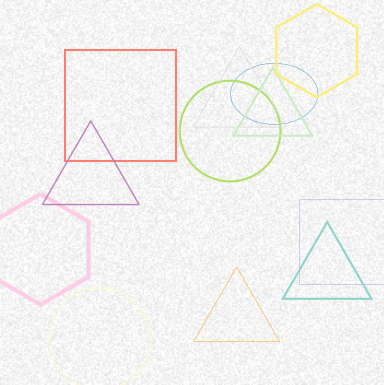[{"shape": "triangle", "thickness": 1.5, "radius": 0.66, "center": [0.85, 0.29]}, {"shape": "circle", "thickness": 0.5, "radius": 0.66, "center": [0.259, 0.12]}, {"shape": "square", "thickness": 0.5, "radius": 0.55, "center": [0.889, 0.372]}, {"shape": "square", "thickness": 1.5, "radius": 0.72, "center": [0.313, 0.726]}, {"shape": "oval", "thickness": 0.5, "radius": 0.57, "center": [0.712, 0.756]}, {"shape": "triangle", "thickness": 0.5, "radius": 0.64, "center": [0.615, 0.178]}, {"shape": "circle", "thickness": 1.5, "radius": 0.65, "center": [0.598, 0.66]}, {"shape": "hexagon", "thickness": 3, "radius": 0.72, "center": [0.106, 0.352]}, {"shape": "triangle", "thickness": 0.5, "radius": 0.7, "center": [0.622, 0.74]}, {"shape": "triangle", "thickness": 1, "radius": 0.72, "center": [0.236, 0.541]}, {"shape": "triangle", "thickness": 1.5, "radius": 0.59, "center": [0.709, 0.707]}, {"shape": "hexagon", "thickness": 1.5, "radius": 0.61, "center": [0.823, 0.868]}]